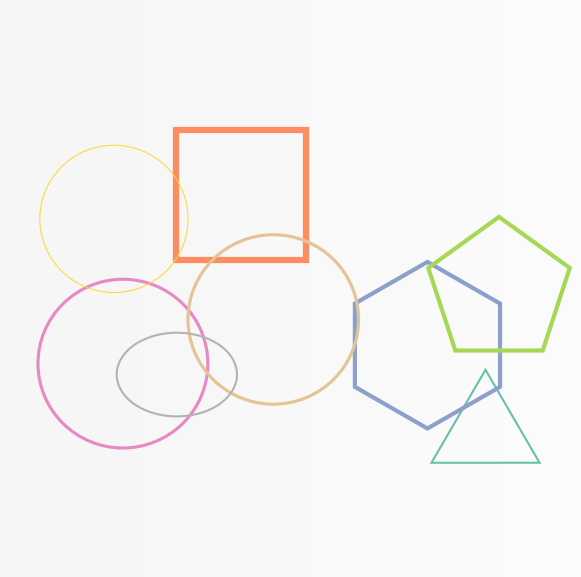[{"shape": "triangle", "thickness": 1, "radius": 0.54, "center": [0.835, 0.252]}, {"shape": "square", "thickness": 3, "radius": 0.56, "center": [0.415, 0.661]}, {"shape": "hexagon", "thickness": 2, "radius": 0.72, "center": [0.735, 0.401]}, {"shape": "circle", "thickness": 1.5, "radius": 0.73, "center": [0.211, 0.369]}, {"shape": "pentagon", "thickness": 2, "radius": 0.64, "center": [0.859, 0.496]}, {"shape": "circle", "thickness": 0.5, "radius": 0.64, "center": [0.196, 0.62]}, {"shape": "circle", "thickness": 1.5, "radius": 0.73, "center": [0.47, 0.446]}, {"shape": "oval", "thickness": 1, "radius": 0.52, "center": [0.304, 0.351]}]